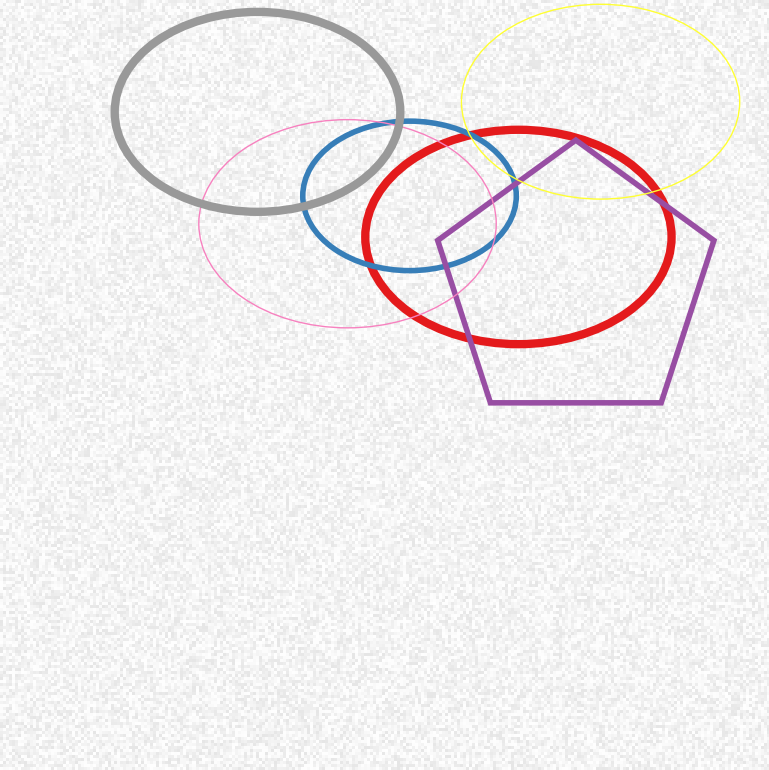[{"shape": "oval", "thickness": 3, "radius": 0.99, "center": [0.673, 0.692]}, {"shape": "oval", "thickness": 2, "radius": 0.69, "center": [0.532, 0.746]}, {"shape": "pentagon", "thickness": 2, "radius": 0.94, "center": [0.748, 0.629]}, {"shape": "oval", "thickness": 0.5, "radius": 0.9, "center": [0.78, 0.868]}, {"shape": "oval", "thickness": 0.5, "radius": 0.97, "center": [0.451, 0.709]}, {"shape": "oval", "thickness": 3, "radius": 0.93, "center": [0.334, 0.855]}]